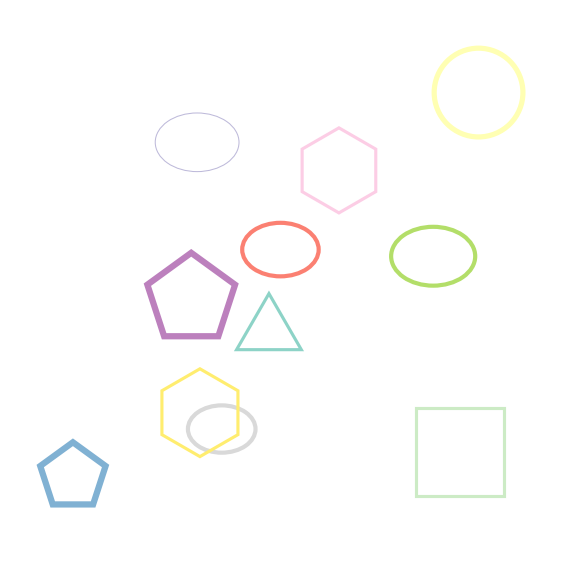[{"shape": "triangle", "thickness": 1.5, "radius": 0.32, "center": [0.466, 0.426]}, {"shape": "circle", "thickness": 2.5, "radius": 0.38, "center": [0.829, 0.839]}, {"shape": "oval", "thickness": 0.5, "radius": 0.36, "center": [0.341, 0.753]}, {"shape": "oval", "thickness": 2, "radius": 0.33, "center": [0.486, 0.567]}, {"shape": "pentagon", "thickness": 3, "radius": 0.3, "center": [0.126, 0.174]}, {"shape": "oval", "thickness": 2, "radius": 0.36, "center": [0.75, 0.555]}, {"shape": "hexagon", "thickness": 1.5, "radius": 0.37, "center": [0.587, 0.704]}, {"shape": "oval", "thickness": 2, "radius": 0.29, "center": [0.384, 0.256]}, {"shape": "pentagon", "thickness": 3, "radius": 0.4, "center": [0.331, 0.481]}, {"shape": "square", "thickness": 1.5, "radius": 0.38, "center": [0.796, 0.217]}, {"shape": "hexagon", "thickness": 1.5, "radius": 0.38, "center": [0.346, 0.285]}]